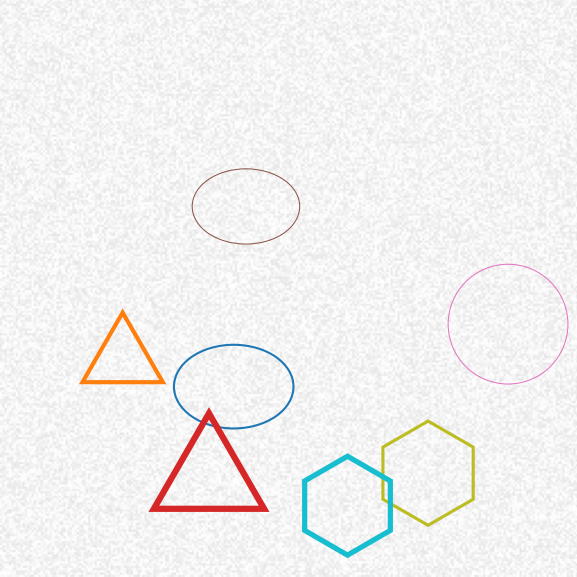[{"shape": "oval", "thickness": 1, "radius": 0.52, "center": [0.405, 0.33]}, {"shape": "triangle", "thickness": 2, "radius": 0.4, "center": [0.212, 0.378]}, {"shape": "triangle", "thickness": 3, "radius": 0.55, "center": [0.362, 0.173]}, {"shape": "oval", "thickness": 0.5, "radius": 0.47, "center": [0.426, 0.642]}, {"shape": "circle", "thickness": 0.5, "radius": 0.52, "center": [0.88, 0.438]}, {"shape": "hexagon", "thickness": 1.5, "radius": 0.45, "center": [0.741, 0.18]}, {"shape": "hexagon", "thickness": 2.5, "radius": 0.43, "center": [0.602, 0.123]}]